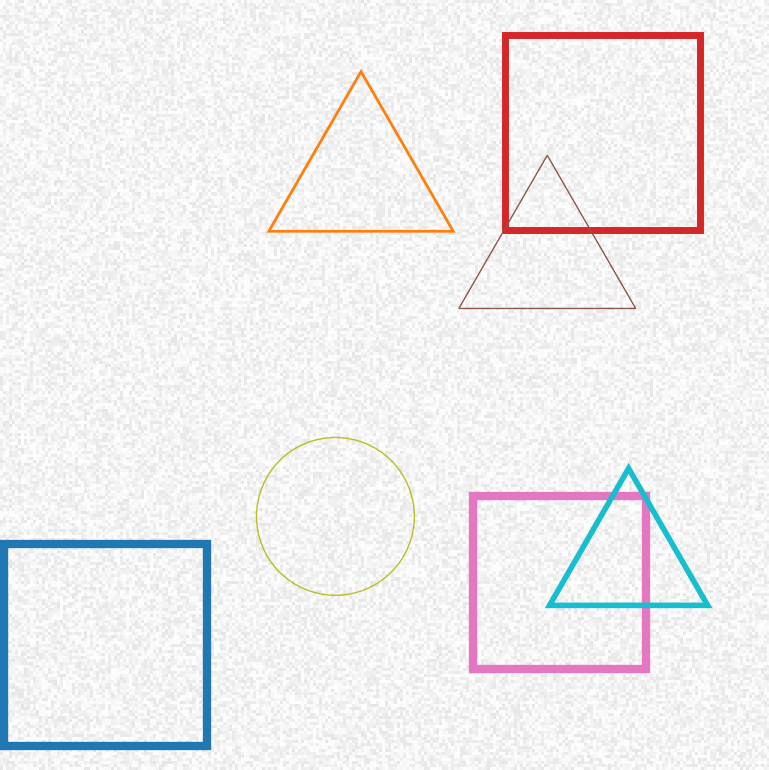[{"shape": "square", "thickness": 3, "radius": 0.66, "center": [0.137, 0.163]}, {"shape": "triangle", "thickness": 1, "radius": 0.69, "center": [0.469, 0.769]}, {"shape": "square", "thickness": 2.5, "radius": 0.63, "center": [0.783, 0.827]}, {"shape": "triangle", "thickness": 0.5, "radius": 0.66, "center": [0.711, 0.666]}, {"shape": "square", "thickness": 3, "radius": 0.56, "center": [0.726, 0.244]}, {"shape": "circle", "thickness": 0.5, "radius": 0.51, "center": [0.436, 0.329]}, {"shape": "triangle", "thickness": 2, "radius": 0.59, "center": [0.816, 0.273]}]